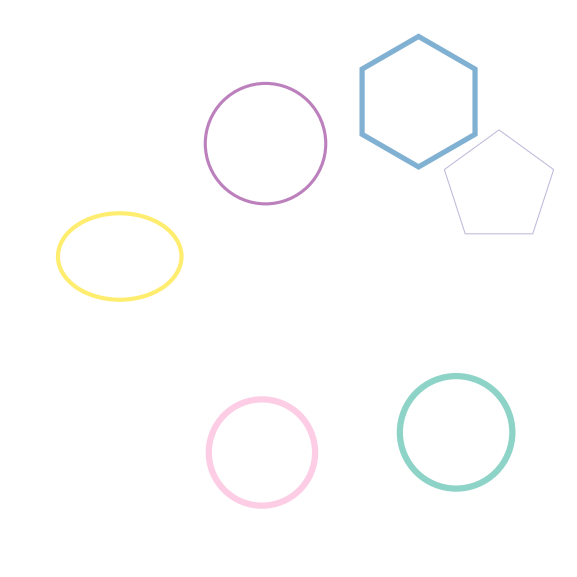[{"shape": "circle", "thickness": 3, "radius": 0.49, "center": [0.79, 0.251]}, {"shape": "pentagon", "thickness": 0.5, "radius": 0.5, "center": [0.864, 0.675]}, {"shape": "hexagon", "thickness": 2.5, "radius": 0.56, "center": [0.725, 0.823]}, {"shape": "circle", "thickness": 3, "radius": 0.46, "center": [0.454, 0.216]}, {"shape": "circle", "thickness": 1.5, "radius": 0.52, "center": [0.46, 0.75]}, {"shape": "oval", "thickness": 2, "radius": 0.53, "center": [0.207, 0.555]}]